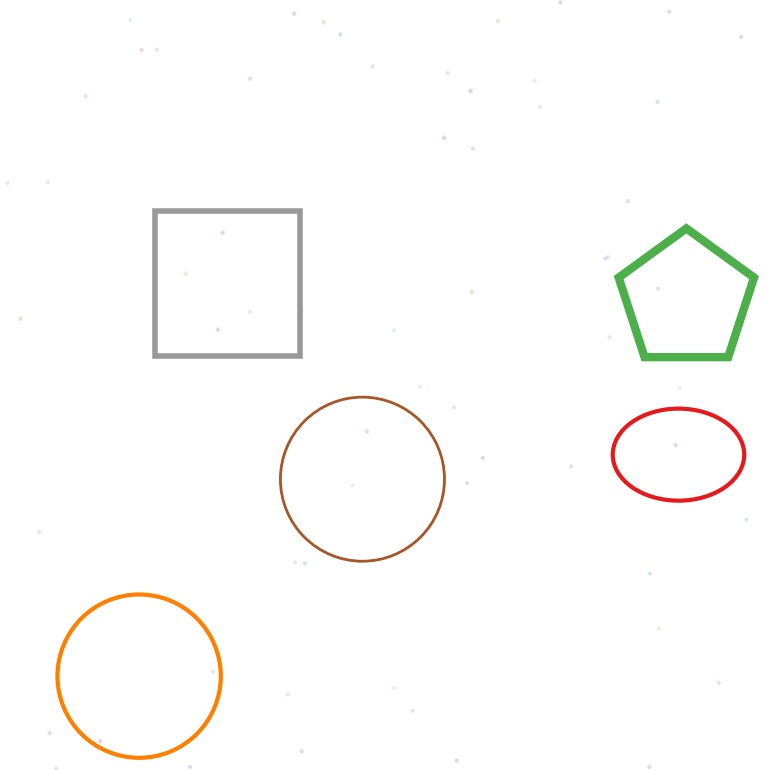[{"shape": "oval", "thickness": 1.5, "radius": 0.43, "center": [0.881, 0.41]}, {"shape": "pentagon", "thickness": 3, "radius": 0.46, "center": [0.891, 0.611]}, {"shape": "circle", "thickness": 1.5, "radius": 0.53, "center": [0.181, 0.122]}, {"shape": "circle", "thickness": 1, "radius": 0.53, "center": [0.471, 0.378]}, {"shape": "square", "thickness": 2, "radius": 0.47, "center": [0.295, 0.632]}]